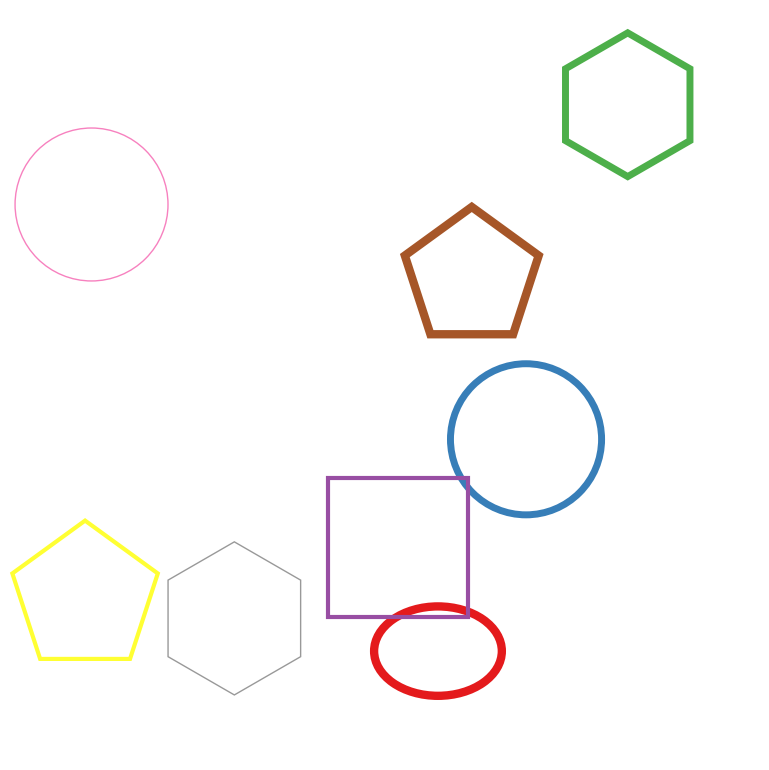[{"shape": "oval", "thickness": 3, "radius": 0.41, "center": [0.569, 0.154]}, {"shape": "circle", "thickness": 2.5, "radius": 0.49, "center": [0.683, 0.429]}, {"shape": "hexagon", "thickness": 2.5, "radius": 0.47, "center": [0.815, 0.864]}, {"shape": "square", "thickness": 1.5, "radius": 0.45, "center": [0.517, 0.289]}, {"shape": "pentagon", "thickness": 1.5, "radius": 0.5, "center": [0.11, 0.225]}, {"shape": "pentagon", "thickness": 3, "radius": 0.46, "center": [0.613, 0.64]}, {"shape": "circle", "thickness": 0.5, "radius": 0.5, "center": [0.119, 0.734]}, {"shape": "hexagon", "thickness": 0.5, "radius": 0.5, "center": [0.304, 0.197]}]